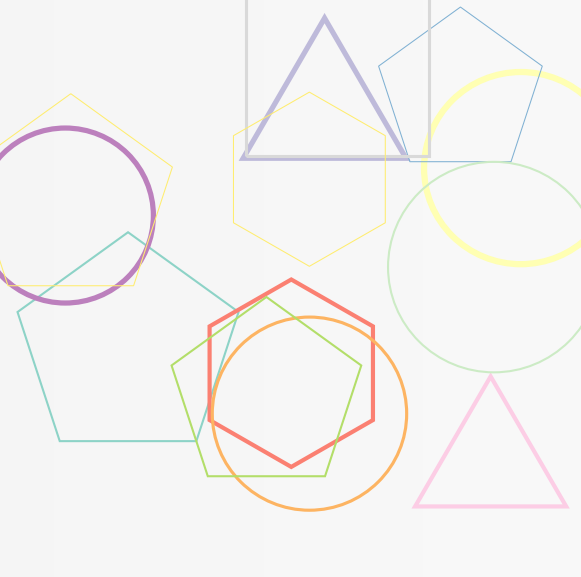[{"shape": "pentagon", "thickness": 1, "radius": 1.0, "center": [0.22, 0.397]}, {"shape": "circle", "thickness": 3, "radius": 0.83, "center": [0.896, 0.708]}, {"shape": "triangle", "thickness": 2.5, "radius": 0.81, "center": [0.558, 0.806]}, {"shape": "hexagon", "thickness": 2, "radius": 0.81, "center": [0.501, 0.353]}, {"shape": "pentagon", "thickness": 0.5, "radius": 0.74, "center": [0.792, 0.839]}, {"shape": "circle", "thickness": 1.5, "radius": 0.84, "center": [0.532, 0.283]}, {"shape": "pentagon", "thickness": 1, "radius": 0.86, "center": [0.458, 0.313]}, {"shape": "triangle", "thickness": 2, "radius": 0.75, "center": [0.844, 0.197]}, {"shape": "square", "thickness": 1.5, "radius": 0.79, "center": [0.581, 0.887]}, {"shape": "circle", "thickness": 2.5, "radius": 0.76, "center": [0.112, 0.626]}, {"shape": "circle", "thickness": 1, "radius": 0.91, "center": [0.85, 0.537]}, {"shape": "hexagon", "thickness": 0.5, "radius": 0.75, "center": [0.532, 0.689]}, {"shape": "pentagon", "thickness": 0.5, "radius": 0.92, "center": [0.122, 0.653]}]